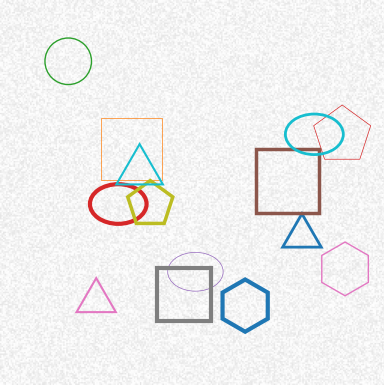[{"shape": "hexagon", "thickness": 3, "radius": 0.34, "center": [0.637, 0.206]}, {"shape": "triangle", "thickness": 2, "radius": 0.29, "center": [0.784, 0.387]}, {"shape": "square", "thickness": 0.5, "radius": 0.4, "center": [0.342, 0.612]}, {"shape": "circle", "thickness": 1, "radius": 0.3, "center": [0.177, 0.841]}, {"shape": "oval", "thickness": 3, "radius": 0.37, "center": [0.307, 0.47]}, {"shape": "pentagon", "thickness": 0.5, "radius": 0.39, "center": [0.889, 0.649]}, {"shape": "oval", "thickness": 0.5, "radius": 0.36, "center": [0.508, 0.294]}, {"shape": "square", "thickness": 2.5, "radius": 0.41, "center": [0.747, 0.53]}, {"shape": "triangle", "thickness": 1.5, "radius": 0.29, "center": [0.25, 0.219]}, {"shape": "hexagon", "thickness": 1, "radius": 0.35, "center": [0.896, 0.302]}, {"shape": "square", "thickness": 3, "radius": 0.34, "center": [0.478, 0.235]}, {"shape": "pentagon", "thickness": 2.5, "radius": 0.31, "center": [0.39, 0.469]}, {"shape": "triangle", "thickness": 1.5, "radius": 0.35, "center": [0.363, 0.556]}, {"shape": "oval", "thickness": 2, "radius": 0.38, "center": [0.816, 0.651]}]